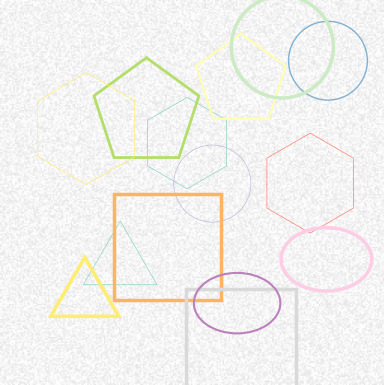[{"shape": "triangle", "thickness": 0.5, "radius": 0.55, "center": [0.312, 0.316]}, {"shape": "hexagon", "thickness": 0.5, "radius": 0.59, "center": [0.486, 0.628]}, {"shape": "pentagon", "thickness": 1.5, "radius": 0.61, "center": [0.626, 0.79]}, {"shape": "circle", "thickness": 0.5, "radius": 0.5, "center": [0.552, 0.523]}, {"shape": "hexagon", "thickness": 0.5, "radius": 0.65, "center": [0.806, 0.524]}, {"shape": "circle", "thickness": 1, "radius": 0.51, "center": [0.852, 0.842]}, {"shape": "square", "thickness": 2.5, "radius": 0.69, "center": [0.435, 0.358]}, {"shape": "pentagon", "thickness": 2, "radius": 0.72, "center": [0.38, 0.707]}, {"shape": "oval", "thickness": 2.5, "radius": 0.59, "center": [0.848, 0.326]}, {"shape": "square", "thickness": 2.5, "radius": 0.71, "center": [0.626, 0.106]}, {"shape": "oval", "thickness": 1.5, "radius": 0.56, "center": [0.616, 0.213]}, {"shape": "circle", "thickness": 2.5, "radius": 0.66, "center": [0.734, 0.878]}, {"shape": "triangle", "thickness": 2.5, "radius": 0.51, "center": [0.22, 0.229]}, {"shape": "hexagon", "thickness": 0.5, "radius": 0.73, "center": [0.224, 0.666]}]